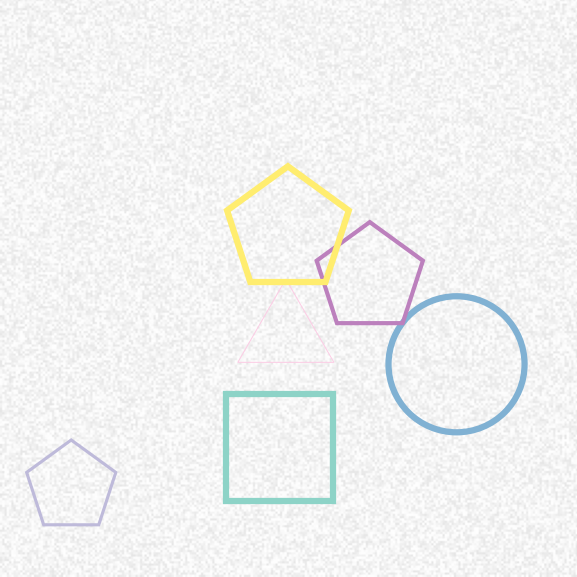[{"shape": "square", "thickness": 3, "radius": 0.46, "center": [0.484, 0.224]}, {"shape": "pentagon", "thickness": 1.5, "radius": 0.41, "center": [0.123, 0.156]}, {"shape": "circle", "thickness": 3, "radius": 0.59, "center": [0.791, 0.368]}, {"shape": "triangle", "thickness": 0.5, "radius": 0.48, "center": [0.495, 0.42]}, {"shape": "pentagon", "thickness": 2, "radius": 0.48, "center": [0.64, 0.518]}, {"shape": "pentagon", "thickness": 3, "radius": 0.55, "center": [0.499, 0.6]}]